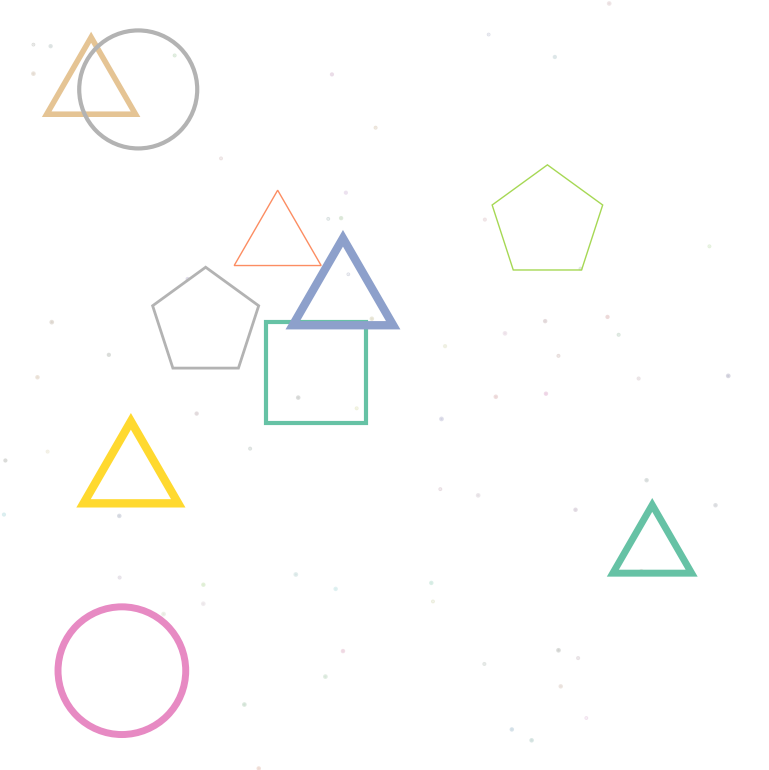[{"shape": "square", "thickness": 1.5, "radius": 0.33, "center": [0.41, 0.516]}, {"shape": "triangle", "thickness": 2.5, "radius": 0.3, "center": [0.847, 0.285]}, {"shape": "triangle", "thickness": 0.5, "radius": 0.33, "center": [0.361, 0.688]}, {"shape": "triangle", "thickness": 3, "radius": 0.38, "center": [0.445, 0.615]}, {"shape": "circle", "thickness": 2.5, "radius": 0.41, "center": [0.158, 0.129]}, {"shape": "pentagon", "thickness": 0.5, "radius": 0.38, "center": [0.711, 0.71]}, {"shape": "triangle", "thickness": 3, "radius": 0.35, "center": [0.17, 0.382]}, {"shape": "triangle", "thickness": 2, "radius": 0.33, "center": [0.118, 0.885]}, {"shape": "pentagon", "thickness": 1, "radius": 0.36, "center": [0.267, 0.581]}, {"shape": "circle", "thickness": 1.5, "radius": 0.38, "center": [0.18, 0.884]}]